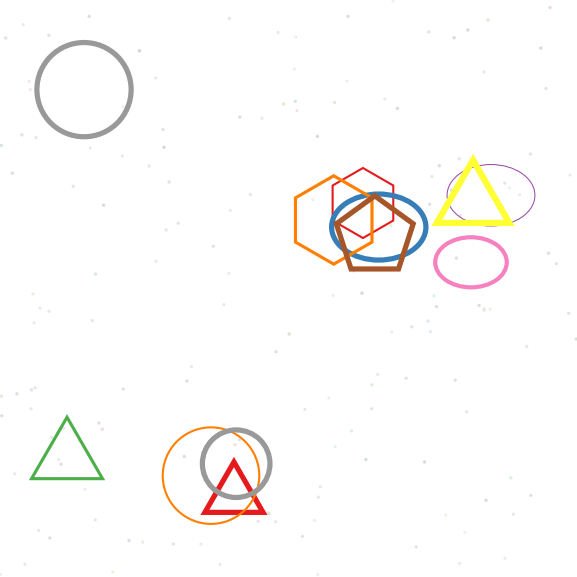[{"shape": "triangle", "thickness": 2.5, "radius": 0.29, "center": [0.405, 0.141]}, {"shape": "hexagon", "thickness": 1, "radius": 0.3, "center": [0.628, 0.648]}, {"shape": "oval", "thickness": 2.5, "radius": 0.41, "center": [0.656, 0.606]}, {"shape": "triangle", "thickness": 1.5, "radius": 0.35, "center": [0.116, 0.206]}, {"shape": "oval", "thickness": 0.5, "radius": 0.38, "center": [0.85, 0.661]}, {"shape": "circle", "thickness": 1, "radius": 0.42, "center": [0.365, 0.176]}, {"shape": "hexagon", "thickness": 1.5, "radius": 0.38, "center": [0.578, 0.618]}, {"shape": "triangle", "thickness": 3, "radius": 0.36, "center": [0.819, 0.649]}, {"shape": "pentagon", "thickness": 2.5, "radius": 0.35, "center": [0.649, 0.59]}, {"shape": "oval", "thickness": 2, "radius": 0.31, "center": [0.816, 0.545]}, {"shape": "circle", "thickness": 2.5, "radius": 0.29, "center": [0.409, 0.196]}, {"shape": "circle", "thickness": 2.5, "radius": 0.41, "center": [0.145, 0.844]}]